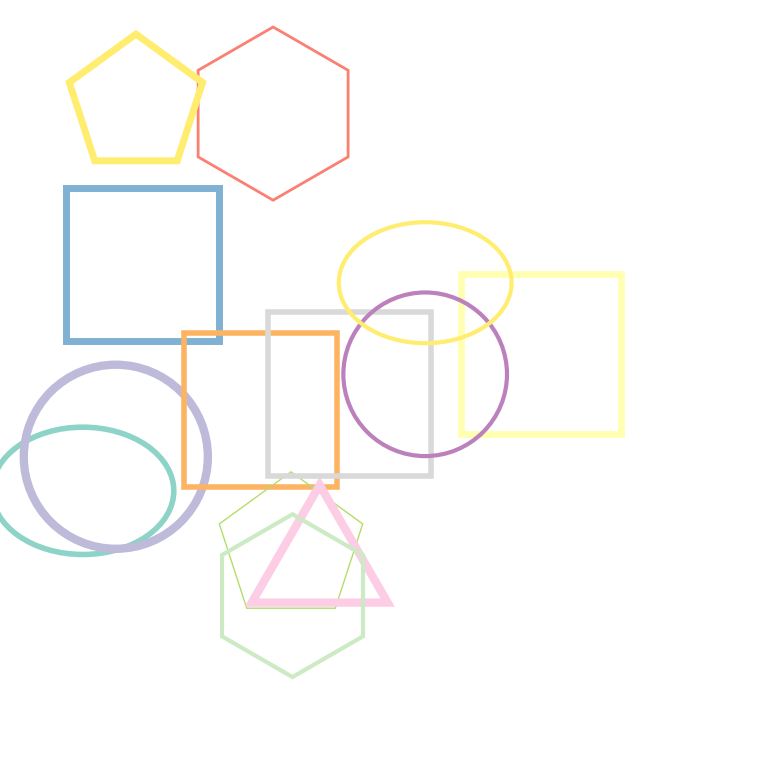[{"shape": "oval", "thickness": 2, "radius": 0.59, "center": [0.108, 0.363]}, {"shape": "square", "thickness": 2.5, "radius": 0.52, "center": [0.703, 0.54]}, {"shape": "circle", "thickness": 3, "radius": 0.6, "center": [0.15, 0.407]}, {"shape": "hexagon", "thickness": 1, "radius": 0.56, "center": [0.355, 0.852]}, {"shape": "square", "thickness": 2.5, "radius": 0.5, "center": [0.185, 0.657]}, {"shape": "square", "thickness": 2, "radius": 0.5, "center": [0.339, 0.468]}, {"shape": "pentagon", "thickness": 0.5, "radius": 0.49, "center": [0.378, 0.289]}, {"shape": "triangle", "thickness": 3, "radius": 0.51, "center": [0.415, 0.268]}, {"shape": "square", "thickness": 2, "radius": 0.53, "center": [0.454, 0.488]}, {"shape": "circle", "thickness": 1.5, "radius": 0.53, "center": [0.552, 0.514]}, {"shape": "hexagon", "thickness": 1.5, "radius": 0.53, "center": [0.38, 0.226]}, {"shape": "oval", "thickness": 1.5, "radius": 0.56, "center": [0.552, 0.633]}, {"shape": "pentagon", "thickness": 2.5, "radius": 0.46, "center": [0.177, 0.865]}]